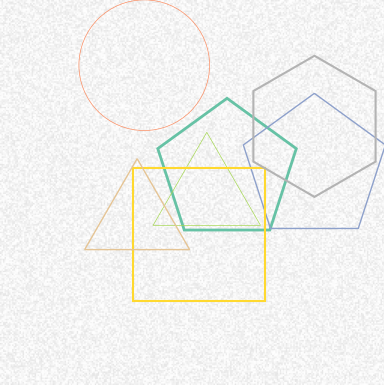[{"shape": "pentagon", "thickness": 2, "radius": 0.95, "center": [0.59, 0.556]}, {"shape": "circle", "thickness": 0.5, "radius": 0.85, "center": [0.375, 0.831]}, {"shape": "pentagon", "thickness": 1, "radius": 0.97, "center": [0.817, 0.564]}, {"shape": "triangle", "thickness": 0.5, "radius": 0.81, "center": [0.537, 0.495]}, {"shape": "square", "thickness": 1.5, "radius": 0.86, "center": [0.517, 0.391]}, {"shape": "triangle", "thickness": 1, "radius": 0.79, "center": [0.356, 0.43]}, {"shape": "hexagon", "thickness": 1.5, "radius": 0.92, "center": [0.817, 0.672]}]